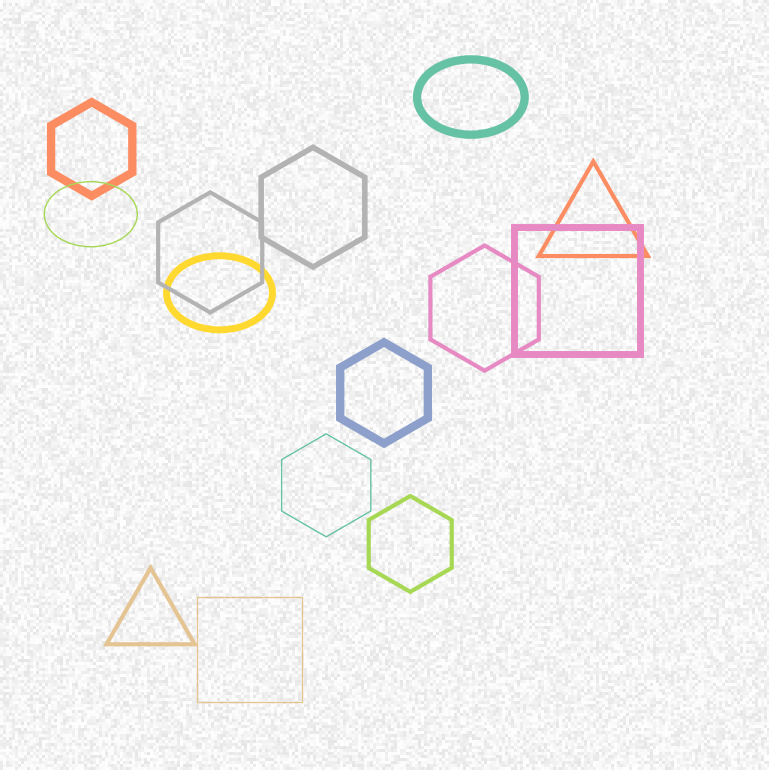[{"shape": "hexagon", "thickness": 0.5, "radius": 0.33, "center": [0.424, 0.37]}, {"shape": "oval", "thickness": 3, "radius": 0.35, "center": [0.612, 0.874]}, {"shape": "hexagon", "thickness": 3, "radius": 0.3, "center": [0.119, 0.806]}, {"shape": "triangle", "thickness": 1.5, "radius": 0.41, "center": [0.771, 0.708]}, {"shape": "hexagon", "thickness": 3, "radius": 0.33, "center": [0.499, 0.49]}, {"shape": "hexagon", "thickness": 1.5, "radius": 0.41, "center": [0.629, 0.6]}, {"shape": "square", "thickness": 2.5, "radius": 0.41, "center": [0.749, 0.623]}, {"shape": "hexagon", "thickness": 1.5, "radius": 0.31, "center": [0.533, 0.294]}, {"shape": "oval", "thickness": 0.5, "radius": 0.3, "center": [0.118, 0.722]}, {"shape": "oval", "thickness": 2.5, "radius": 0.34, "center": [0.285, 0.62]}, {"shape": "triangle", "thickness": 1.5, "radius": 0.33, "center": [0.196, 0.196]}, {"shape": "square", "thickness": 0.5, "radius": 0.34, "center": [0.325, 0.157]}, {"shape": "hexagon", "thickness": 2, "radius": 0.39, "center": [0.406, 0.731]}, {"shape": "hexagon", "thickness": 1.5, "radius": 0.39, "center": [0.273, 0.672]}]